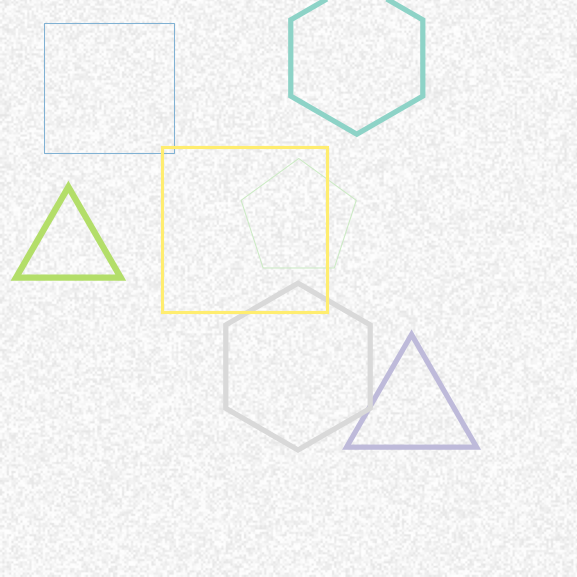[{"shape": "hexagon", "thickness": 2.5, "radius": 0.66, "center": [0.618, 0.899]}, {"shape": "triangle", "thickness": 2.5, "radius": 0.65, "center": [0.713, 0.29]}, {"shape": "square", "thickness": 0.5, "radius": 0.56, "center": [0.189, 0.847]}, {"shape": "triangle", "thickness": 3, "radius": 0.52, "center": [0.118, 0.571]}, {"shape": "hexagon", "thickness": 2.5, "radius": 0.72, "center": [0.516, 0.364]}, {"shape": "pentagon", "thickness": 0.5, "radius": 0.52, "center": [0.517, 0.62]}, {"shape": "square", "thickness": 1.5, "radius": 0.71, "center": [0.423, 0.603]}]